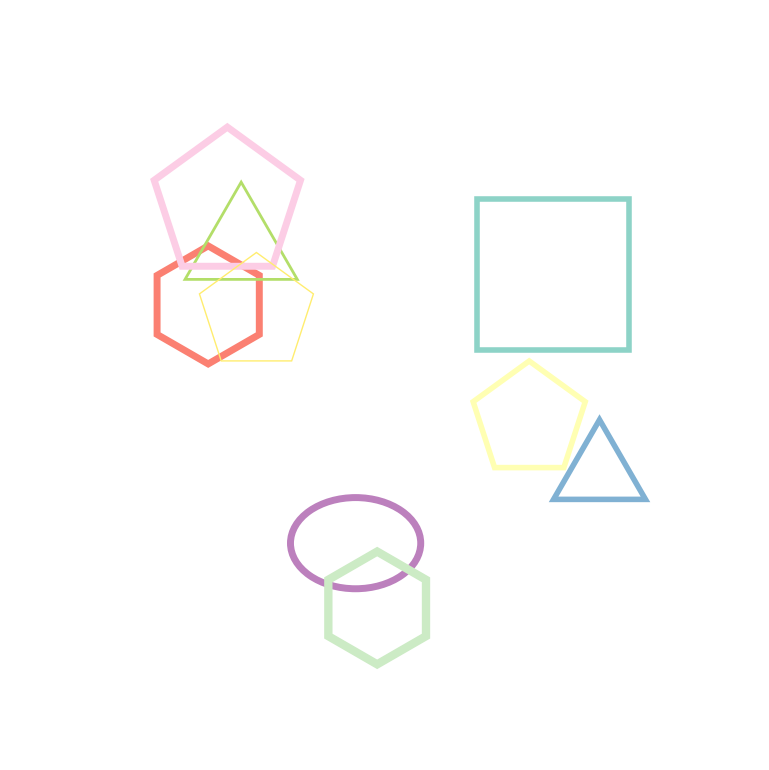[{"shape": "square", "thickness": 2, "radius": 0.49, "center": [0.718, 0.643]}, {"shape": "pentagon", "thickness": 2, "radius": 0.38, "center": [0.687, 0.455]}, {"shape": "hexagon", "thickness": 2.5, "radius": 0.38, "center": [0.27, 0.604]}, {"shape": "triangle", "thickness": 2, "radius": 0.34, "center": [0.779, 0.386]}, {"shape": "triangle", "thickness": 1, "radius": 0.42, "center": [0.313, 0.679]}, {"shape": "pentagon", "thickness": 2.5, "radius": 0.5, "center": [0.295, 0.735]}, {"shape": "oval", "thickness": 2.5, "radius": 0.42, "center": [0.462, 0.295]}, {"shape": "hexagon", "thickness": 3, "radius": 0.37, "center": [0.49, 0.21]}, {"shape": "pentagon", "thickness": 0.5, "radius": 0.39, "center": [0.333, 0.594]}]